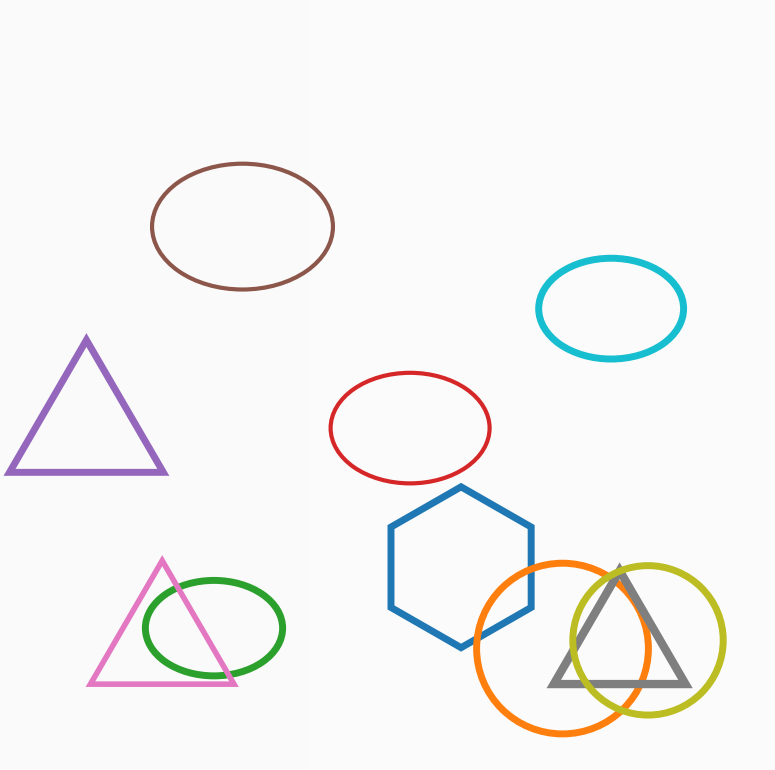[{"shape": "hexagon", "thickness": 2.5, "radius": 0.52, "center": [0.595, 0.263]}, {"shape": "circle", "thickness": 2.5, "radius": 0.55, "center": [0.726, 0.158]}, {"shape": "oval", "thickness": 2.5, "radius": 0.44, "center": [0.276, 0.184]}, {"shape": "oval", "thickness": 1.5, "radius": 0.51, "center": [0.529, 0.444]}, {"shape": "triangle", "thickness": 2.5, "radius": 0.57, "center": [0.112, 0.444]}, {"shape": "oval", "thickness": 1.5, "radius": 0.58, "center": [0.313, 0.706]}, {"shape": "triangle", "thickness": 2, "radius": 0.53, "center": [0.209, 0.165]}, {"shape": "triangle", "thickness": 3, "radius": 0.49, "center": [0.8, 0.161]}, {"shape": "circle", "thickness": 2.5, "radius": 0.49, "center": [0.836, 0.168]}, {"shape": "oval", "thickness": 2.5, "radius": 0.47, "center": [0.789, 0.599]}]